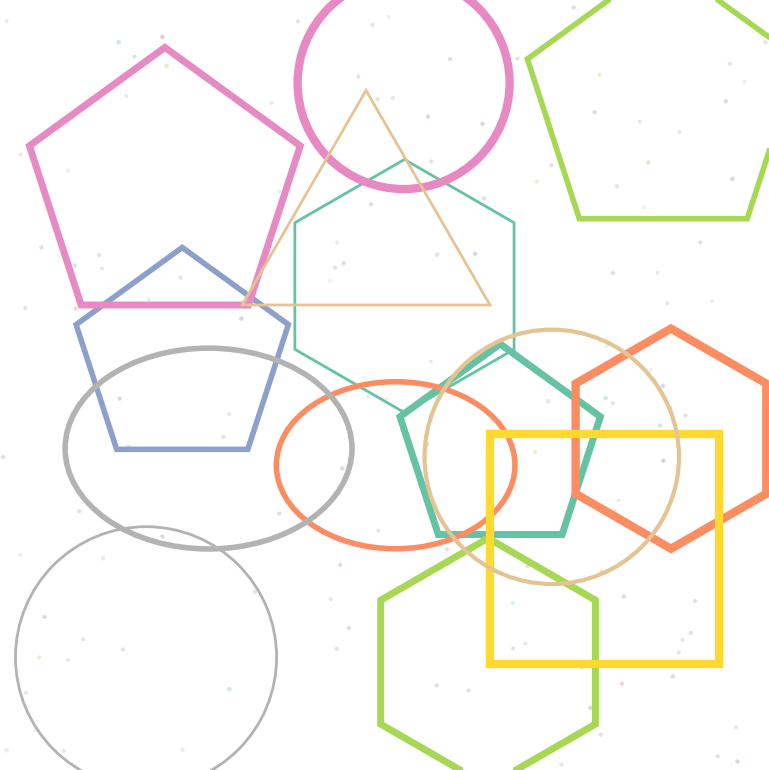[{"shape": "hexagon", "thickness": 1, "radius": 0.82, "center": [0.525, 0.629]}, {"shape": "pentagon", "thickness": 2.5, "radius": 0.68, "center": [0.65, 0.417]}, {"shape": "hexagon", "thickness": 3, "radius": 0.71, "center": [0.871, 0.43]}, {"shape": "oval", "thickness": 2, "radius": 0.77, "center": [0.514, 0.396]}, {"shape": "pentagon", "thickness": 2, "radius": 0.72, "center": [0.237, 0.534]}, {"shape": "pentagon", "thickness": 2.5, "radius": 0.92, "center": [0.214, 0.753]}, {"shape": "circle", "thickness": 3, "radius": 0.69, "center": [0.524, 0.892]}, {"shape": "pentagon", "thickness": 2, "radius": 0.93, "center": [0.861, 0.866]}, {"shape": "hexagon", "thickness": 2.5, "radius": 0.8, "center": [0.634, 0.14]}, {"shape": "square", "thickness": 3, "radius": 0.74, "center": [0.785, 0.287]}, {"shape": "triangle", "thickness": 1, "radius": 0.93, "center": [0.475, 0.697]}, {"shape": "circle", "thickness": 1.5, "radius": 0.83, "center": [0.717, 0.407]}, {"shape": "circle", "thickness": 1, "radius": 0.85, "center": [0.19, 0.146]}, {"shape": "oval", "thickness": 2, "radius": 0.93, "center": [0.271, 0.417]}]